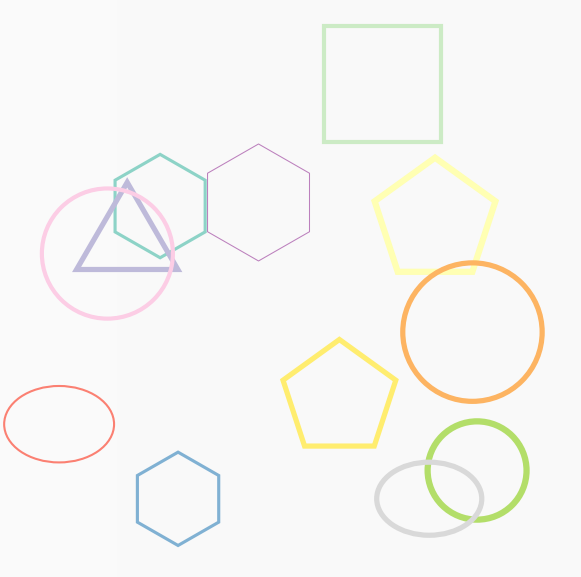[{"shape": "hexagon", "thickness": 1.5, "radius": 0.45, "center": [0.275, 0.642]}, {"shape": "pentagon", "thickness": 3, "radius": 0.55, "center": [0.748, 0.617]}, {"shape": "triangle", "thickness": 2.5, "radius": 0.5, "center": [0.219, 0.583]}, {"shape": "oval", "thickness": 1, "radius": 0.47, "center": [0.102, 0.265]}, {"shape": "hexagon", "thickness": 1.5, "radius": 0.4, "center": [0.306, 0.135]}, {"shape": "circle", "thickness": 2.5, "radius": 0.6, "center": [0.813, 0.424]}, {"shape": "circle", "thickness": 3, "radius": 0.43, "center": [0.821, 0.184]}, {"shape": "circle", "thickness": 2, "radius": 0.56, "center": [0.185, 0.56]}, {"shape": "oval", "thickness": 2.5, "radius": 0.45, "center": [0.738, 0.136]}, {"shape": "hexagon", "thickness": 0.5, "radius": 0.51, "center": [0.445, 0.649]}, {"shape": "square", "thickness": 2, "radius": 0.5, "center": [0.658, 0.853]}, {"shape": "pentagon", "thickness": 2.5, "radius": 0.51, "center": [0.584, 0.309]}]